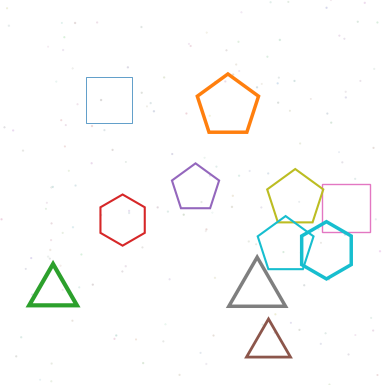[{"shape": "square", "thickness": 0.5, "radius": 0.3, "center": [0.283, 0.739]}, {"shape": "pentagon", "thickness": 2.5, "radius": 0.42, "center": [0.592, 0.724]}, {"shape": "triangle", "thickness": 3, "radius": 0.36, "center": [0.138, 0.243]}, {"shape": "hexagon", "thickness": 1.5, "radius": 0.33, "center": [0.318, 0.428]}, {"shape": "pentagon", "thickness": 1.5, "radius": 0.32, "center": [0.508, 0.511]}, {"shape": "triangle", "thickness": 2, "radius": 0.33, "center": [0.697, 0.105]}, {"shape": "square", "thickness": 1, "radius": 0.31, "center": [0.899, 0.459]}, {"shape": "triangle", "thickness": 2.5, "radius": 0.42, "center": [0.668, 0.247]}, {"shape": "pentagon", "thickness": 1.5, "radius": 0.38, "center": [0.767, 0.484]}, {"shape": "hexagon", "thickness": 2.5, "radius": 0.37, "center": [0.848, 0.35]}, {"shape": "pentagon", "thickness": 1.5, "radius": 0.38, "center": [0.742, 0.363]}]